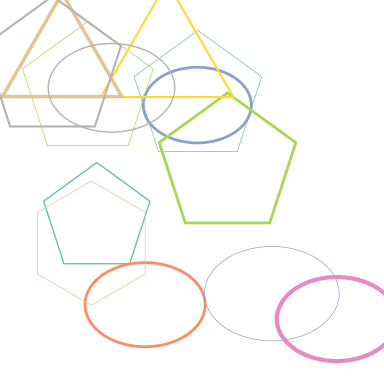[{"shape": "pentagon", "thickness": 0.5, "radius": 0.87, "center": [0.514, 0.747]}, {"shape": "pentagon", "thickness": 1, "radius": 0.73, "center": [0.251, 0.433]}, {"shape": "oval", "thickness": 2, "radius": 0.78, "center": [0.377, 0.209]}, {"shape": "oval", "thickness": 2, "radius": 0.7, "center": [0.512, 0.727]}, {"shape": "oval", "thickness": 0.5, "radius": 0.87, "center": [0.706, 0.237]}, {"shape": "oval", "thickness": 3, "radius": 0.78, "center": [0.875, 0.171]}, {"shape": "pentagon", "thickness": 0.5, "radius": 0.89, "center": [0.228, 0.766]}, {"shape": "pentagon", "thickness": 2, "radius": 0.93, "center": [0.591, 0.572]}, {"shape": "triangle", "thickness": 1.5, "radius": 0.99, "center": [0.434, 0.847]}, {"shape": "hexagon", "thickness": 0.5, "radius": 0.81, "center": [0.237, 0.368]}, {"shape": "triangle", "thickness": 2.5, "radius": 0.89, "center": [0.161, 0.839]}, {"shape": "pentagon", "thickness": 1.5, "radius": 0.94, "center": [0.136, 0.823]}, {"shape": "oval", "thickness": 1, "radius": 0.82, "center": [0.29, 0.772]}]